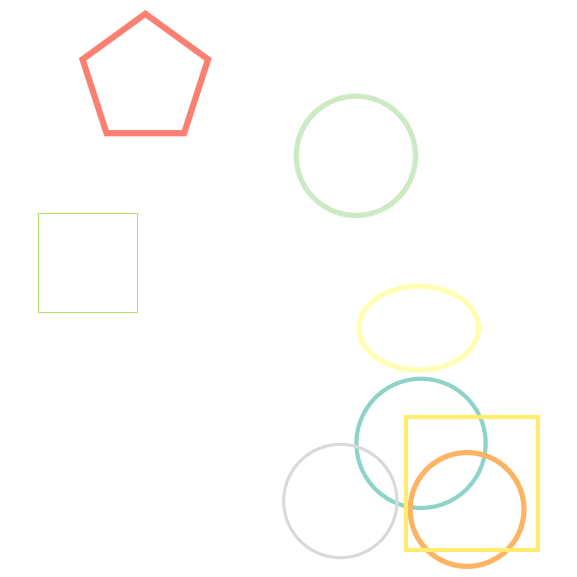[{"shape": "circle", "thickness": 2, "radius": 0.56, "center": [0.729, 0.231]}, {"shape": "oval", "thickness": 2.5, "radius": 0.52, "center": [0.725, 0.431]}, {"shape": "pentagon", "thickness": 3, "radius": 0.57, "center": [0.252, 0.861]}, {"shape": "circle", "thickness": 2.5, "radius": 0.49, "center": [0.809, 0.117]}, {"shape": "square", "thickness": 0.5, "radius": 0.43, "center": [0.152, 0.545]}, {"shape": "circle", "thickness": 1.5, "radius": 0.49, "center": [0.589, 0.132]}, {"shape": "circle", "thickness": 2.5, "radius": 0.52, "center": [0.616, 0.729]}, {"shape": "square", "thickness": 2, "radius": 0.57, "center": [0.818, 0.162]}]